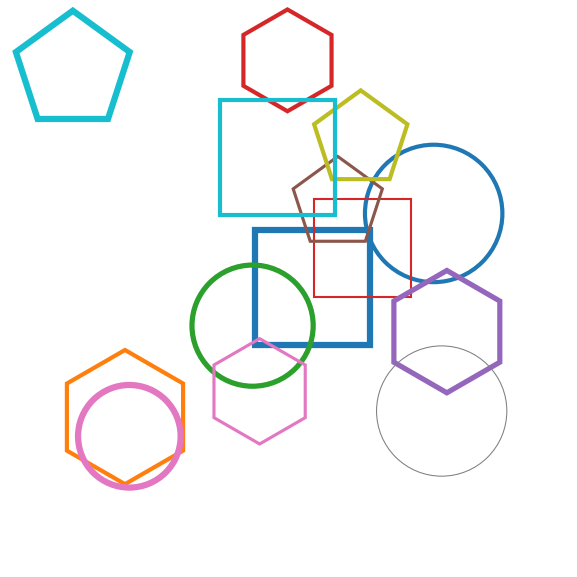[{"shape": "circle", "thickness": 2, "radius": 0.59, "center": [0.751, 0.63]}, {"shape": "square", "thickness": 3, "radius": 0.5, "center": [0.541, 0.502]}, {"shape": "hexagon", "thickness": 2, "radius": 0.58, "center": [0.216, 0.277]}, {"shape": "circle", "thickness": 2.5, "radius": 0.52, "center": [0.437, 0.435]}, {"shape": "hexagon", "thickness": 2, "radius": 0.44, "center": [0.498, 0.895]}, {"shape": "square", "thickness": 1, "radius": 0.42, "center": [0.627, 0.57]}, {"shape": "hexagon", "thickness": 2.5, "radius": 0.53, "center": [0.774, 0.425]}, {"shape": "pentagon", "thickness": 1.5, "radius": 0.41, "center": [0.585, 0.647]}, {"shape": "hexagon", "thickness": 1.5, "radius": 0.46, "center": [0.45, 0.322]}, {"shape": "circle", "thickness": 3, "radius": 0.44, "center": [0.224, 0.244]}, {"shape": "circle", "thickness": 0.5, "radius": 0.56, "center": [0.765, 0.287]}, {"shape": "pentagon", "thickness": 2, "radius": 0.42, "center": [0.625, 0.758]}, {"shape": "square", "thickness": 2, "radius": 0.5, "center": [0.481, 0.726]}, {"shape": "pentagon", "thickness": 3, "radius": 0.52, "center": [0.126, 0.877]}]